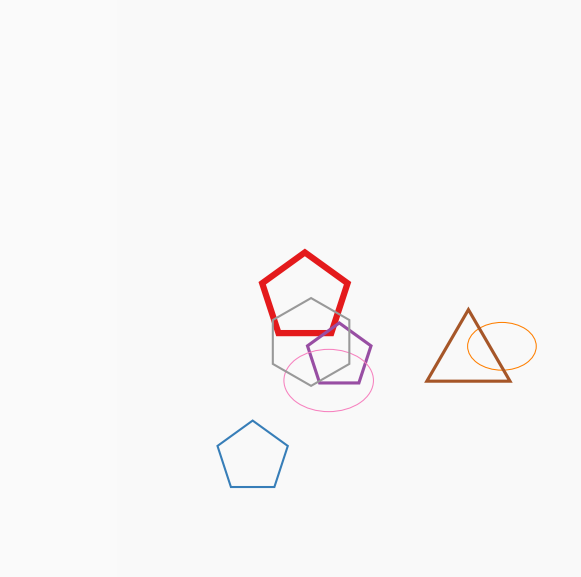[{"shape": "pentagon", "thickness": 3, "radius": 0.39, "center": [0.525, 0.485]}, {"shape": "pentagon", "thickness": 1, "radius": 0.32, "center": [0.435, 0.207]}, {"shape": "pentagon", "thickness": 1.5, "radius": 0.29, "center": [0.584, 0.382]}, {"shape": "oval", "thickness": 0.5, "radius": 0.3, "center": [0.864, 0.399]}, {"shape": "triangle", "thickness": 1.5, "radius": 0.41, "center": [0.806, 0.38]}, {"shape": "oval", "thickness": 0.5, "radius": 0.39, "center": [0.565, 0.34]}, {"shape": "hexagon", "thickness": 1, "radius": 0.38, "center": [0.535, 0.407]}]